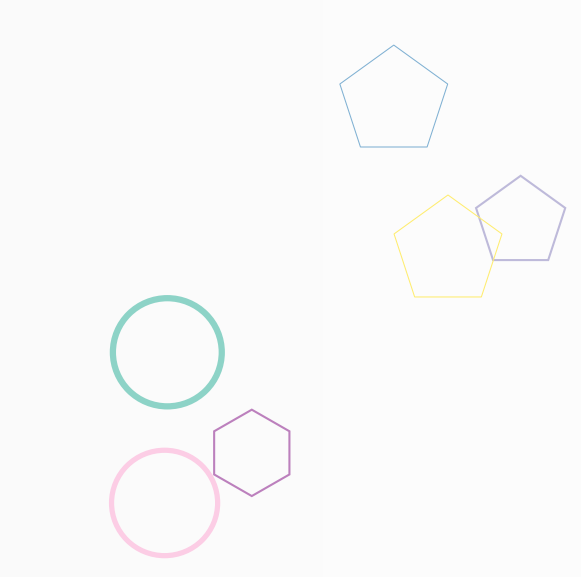[{"shape": "circle", "thickness": 3, "radius": 0.47, "center": [0.288, 0.389]}, {"shape": "pentagon", "thickness": 1, "radius": 0.4, "center": [0.896, 0.614]}, {"shape": "pentagon", "thickness": 0.5, "radius": 0.49, "center": [0.677, 0.824]}, {"shape": "circle", "thickness": 2.5, "radius": 0.46, "center": [0.283, 0.128]}, {"shape": "hexagon", "thickness": 1, "radius": 0.37, "center": [0.433, 0.215]}, {"shape": "pentagon", "thickness": 0.5, "radius": 0.49, "center": [0.771, 0.564]}]